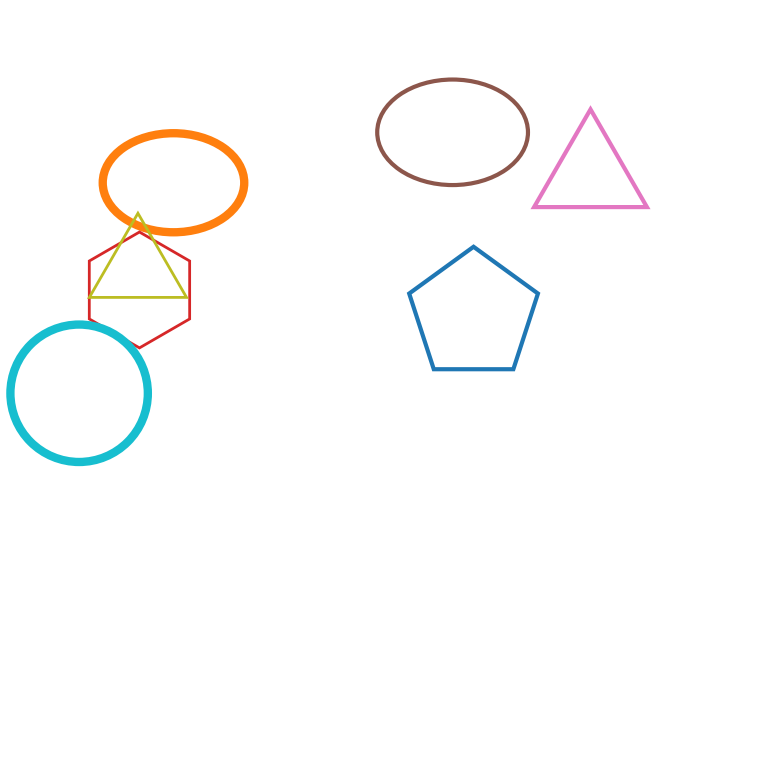[{"shape": "pentagon", "thickness": 1.5, "radius": 0.44, "center": [0.615, 0.592]}, {"shape": "oval", "thickness": 3, "radius": 0.46, "center": [0.225, 0.763]}, {"shape": "hexagon", "thickness": 1, "radius": 0.38, "center": [0.181, 0.623]}, {"shape": "oval", "thickness": 1.5, "radius": 0.49, "center": [0.588, 0.828]}, {"shape": "triangle", "thickness": 1.5, "radius": 0.42, "center": [0.767, 0.773]}, {"shape": "triangle", "thickness": 1, "radius": 0.36, "center": [0.179, 0.65]}, {"shape": "circle", "thickness": 3, "radius": 0.45, "center": [0.103, 0.489]}]